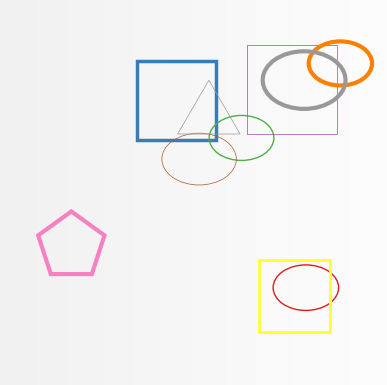[{"shape": "oval", "thickness": 1, "radius": 0.42, "center": [0.789, 0.253]}, {"shape": "square", "thickness": 2.5, "radius": 0.51, "center": [0.455, 0.74]}, {"shape": "oval", "thickness": 1, "radius": 0.42, "center": [0.623, 0.642]}, {"shape": "square", "thickness": 0.5, "radius": 0.58, "center": [0.753, 0.768]}, {"shape": "oval", "thickness": 3, "radius": 0.41, "center": [0.878, 0.835]}, {"shape": "square", "thickness": 2, "radius": 0.46, "center": [0.76, 0.231]}, {"shape": "oval", "thickness": 0.5, "radius": 0.48, "center": [0.514, 0.587]}, {"shape": "pentagon", "thickness": 3, "radius": 0.45, "center": [0.184, 0.361]}, {"shape": "oval", "thickness": 3, "radius": 0.53, "center": [0.785, 0.792]}, {"shape": "triangle", "thickness": 0.5, "radius": 0.47, "center": [0.539, 0.698]}]